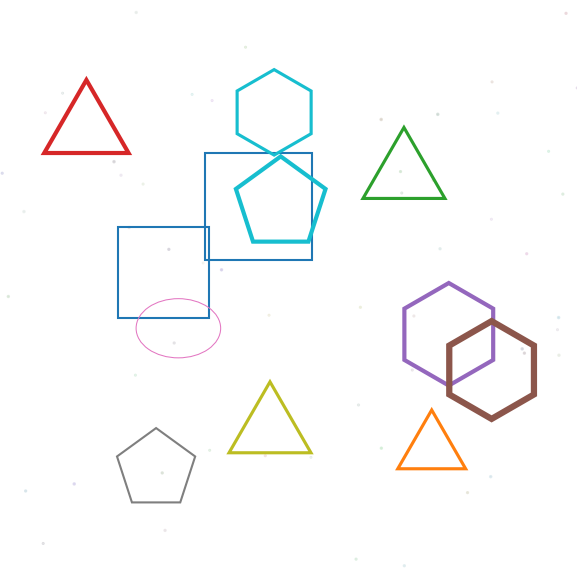[{"shape": "square", "thickness": 1, "radius": 0.46, "center": [0.448, 0.642]}, {"shape": "square", "thickness": 1, "radius": 0.39, "center": [0.283, 0.527]}, {"shape": "triangle", "thickness": 1.5, "radius": 0.34, "center": [0.748, 0.221]}, {"shape": "triangle", "thickness": 1.5, "radius": 0.41, "center": [0.699, 0.696]}, {"shape": "triangle", "thickness": 2, "radius": 0.42, "center": [0.15, 0.776]}, {"shape": "hexagon", "thickness": 2, "radius": 0.44, "center": [0.777, 0.42]}, {"shape": "hexagon", "thickness": 3, "radius": 0.42, "center": [0.851, 0.358]}, {"shape": "oval", "thickness": 0.5, "radius": 0.37, "center": [0.309, 0.431]}, {"shape": "pentagon", "thickness": 1, "radius": 0.36, "center": [0.27, 0.187]}, {"shape": "triangle", "thickness": 1.5, "radius": 0.41, "center": [0.468, 0.256]}, {"shape": "pentagon", "thickness": 2, "radius": 0.41, "center": [0.486, 0.647]}, {"shape": "hexagon", "thickness": 1.5, "radius": 0.37, "center": [0.475, 0.805]}]